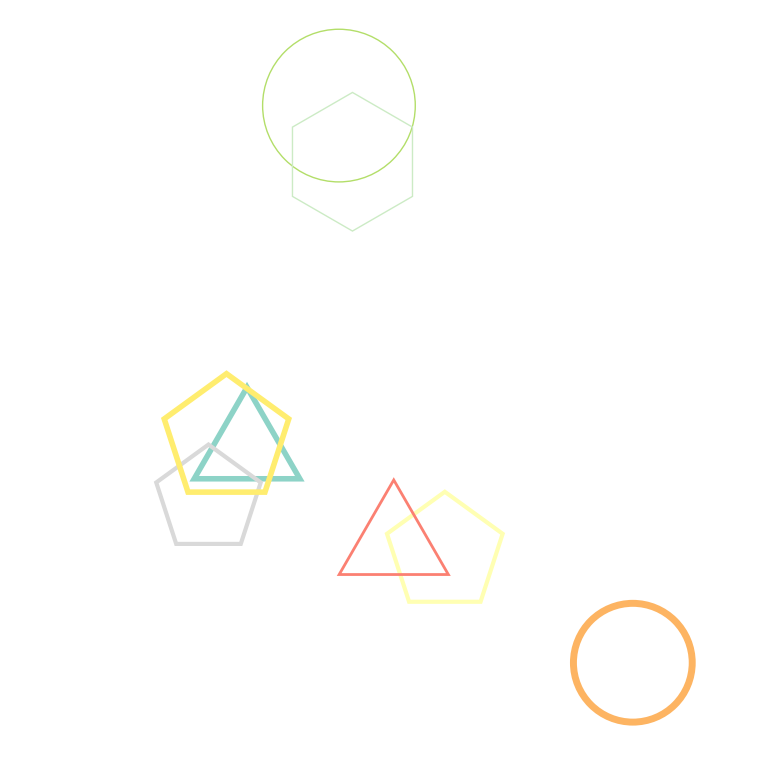[{"shape": "triangle", "thickness": 2, "radius": 0.4, "center": [0.321, 0.418]}, {"shape": "pentagon", "thickness": 1.5, "radius": 0.39, "center": [0.578, 0.282]}, {"shape": "triangle", "thickness": 1, "radius": 0.41, "center": [0.511, 0.295]}, {"shape": "circle", "thickness": 2.5, "radius": 0.39, "center": [0.822, 0.139]}, {"shape": "circle", "thickness": 0.5, "radius": 0.5, "center": [0.44, 0.863]}, {"shape": "pentagon", "thickness": 1.5, "radius": 0.36, "center": [0.271, 0.351]}, {"shape": "hexagon", "thickness": 0.5, "radius": 0.45, "center": [0.458, 0.79]}, {"shape": "pentagon", "thickness": 2, "radius": 0.43, "center": [0.294, 0.43]}]